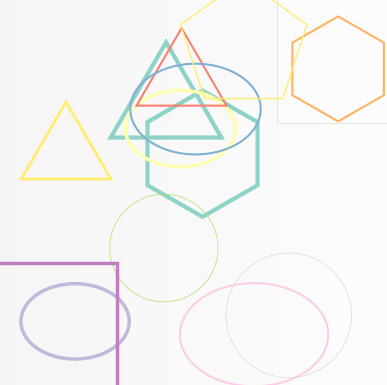[{"shape": "hexagon", "thickness": 3, "radius": 0.82, "center": [0.523, 0.601]}, {"shape": "triangle", "thickness": 3, "radius": 0.82, "center": [0.429, 0.725]}, {"shape": "oval", "thickness": 2.5, "radius": 0.71, "center": [0.465, 0.666]}, {"shape": "oval", "thickness": 2.5, "radius": 0.7, "center": [0.194, 0.165]}, {"shape": "triangle", "thickness": 1.5, "radius": 0.67, "center": [0.468, 0.793]}, {"shape": "oval", "thickness": 1.5, "radius": 0.84, "center": [0.505, 0.717]}, {"shape": "hexagon", "thickness": 1.5, "radius": 0.68, "center": [0.873, 0.821]}, {"shape": "circle", "thickness": 0.5, "radius": 0.7, "center": [0.423, 0.356]}, {"shape": "oval", "thickness": 1.5, "radius": 0.96, "center": [0.656, 0.131]}, {"shape": "circle", "thickness": 0.5, "radius": 0.81, "center": [0.745, 0.181]}, {"shape": "square", "thickness": 2.5, "radius": 0.99, "center": [0.104, 0.12]}, {"shape": "square", "thickness": 0.5, "radius": 0.82, "center": [0.879, 0.846]}, {"shape": "triangle", "thickness": 2, "radius": 0.67, "center": [0.17, 0.602]}, {"shape": "pentagon", "thickness": 1, "radius": 0.86, "center": [0.629, 0.883]}]